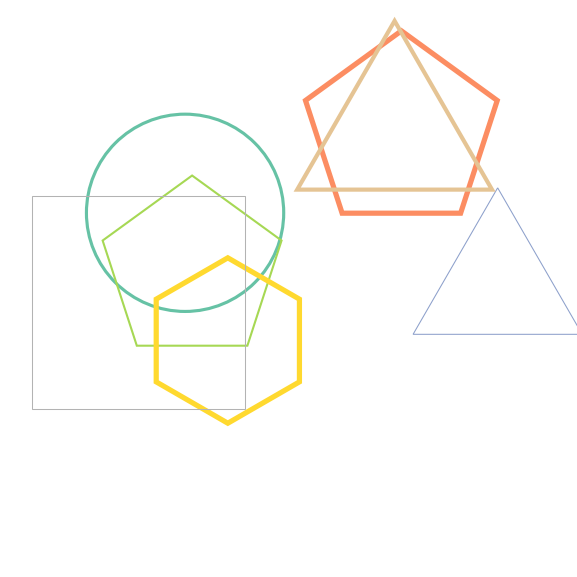[{"shape": "circle", "thickness": 1.5, "radius": 0.85, "center": [0.32, 0.631]}, {"shape": "pentagon", "thickness": 2.5, "radius": 0.87, "center": [0.695, 0.771]}, {"shape": "triangle", "thickness": 0.5, "radius": 0.85, "center": [0.862, 0.505]}, {"shape": "pentagon", "thickness": 1, "radius": 0.81, "center": [0.333, 0.532]}, {"shape": "hexagon", "thickness": 2.5, "radius": 0.72, "center": [0.395, 0.409]}, {"shape": "triangle", "thickness": 2, "radius": 0.97, "center": [0.683, 0.768]}, {"shape": "square", "thickness": 0.5, "radius": 0.92, "center": [0.239, 0.475]}]